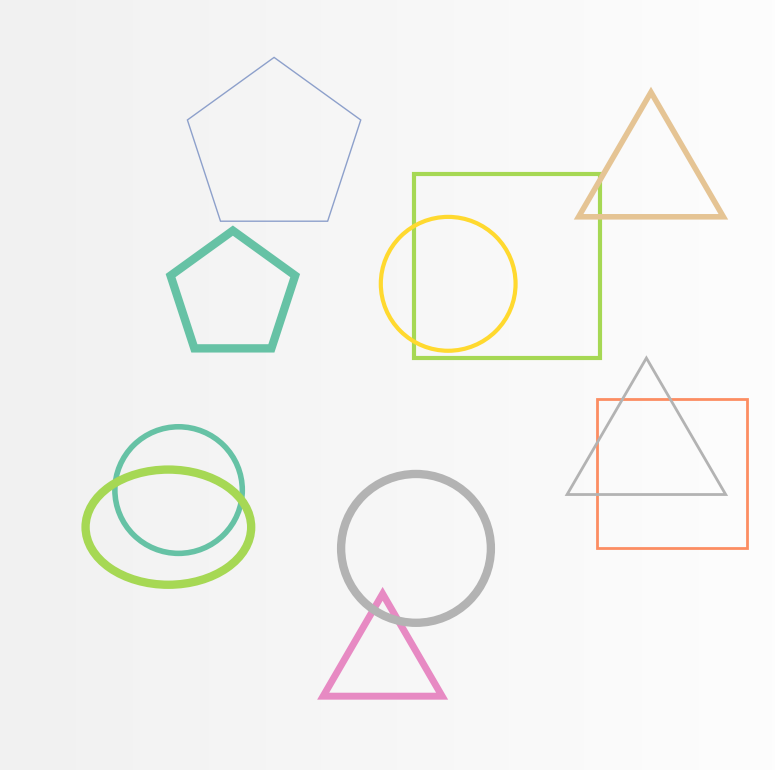[{"shape": "pentagon", "thickness": 3, "radius": 0.42, "center": [0.3, 0.616]}, {"shape": "circle", "thickness": 2, "radius": 0.41, "center": [0.23, 0.364]}, {"shape": "square", "thickness": 1, "radius": 0.48, "center": [0.867, 0.385]}, {"shape": "pentagon", "thickness": 0.5, "radius": 0.59, "center": [0.354, 0.808]}, {"shape": "triangle", "thickness": 2.5, "radius": 0.44, "center": [0.494, 0.14]}, {"shape": "oval", "thickness": 3, "radius": 0.53, "center": [0.217, 0.315]}, {"shape": "square", "thickness": 1.5, "radius": 0.6, "center": [0.655, 0.654]}, {"shape": "circle", "thickness": 1.5, "radius": 0.43, "center": [0.578, 0.631]}, {"shape": "triangle", "thickness": 2, "radius": 0.54, "center": [0.84, 0.772]}, {"shape": "triangle", "thickness": 1, "radius": 0.59, "center": [0.834, 0.417]}, {"shape": "circle", "thickness": 3, "radius": 0.48, "center": [0.537, 0.288]}]